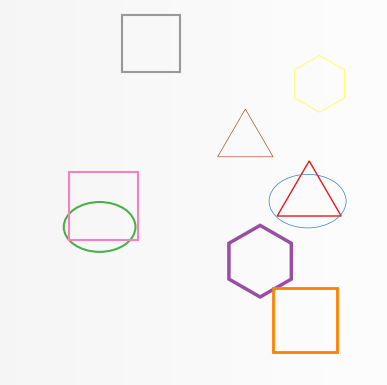[{"shape": "triangle", "thickness": 1, "radius": 0.48, "center": [0.798, 0.487]}, {"shape": "oval", "thickness": 0.5, "radius": 0.5, "center": [0.794, 0.478]}, {"shape": "oval", "thickness": 1.5, "radius": 0.46, "center": [0.257, 0.411]}, {"shape": "hexagon", "thickness": 2.5, "radius": 0.46, "center": [0.671, 0.322]}, {"shape": "square", "thickness": 2, "radius": 0.42, "center": [0.787, 0.169]}, {"shape": "hexagon", "thickness": 0.5, "radius": 0.37, "center": [0.825, 0.782]}, {"shape": "triangle", "thickness": 0.5, "radius": 0.41, "center": [0.633, 0.634]}, {"shape": "square", "thickness": 1.5, "radius": 0.44, "center": [0.267, 0.466]}, {"shape": "square", "thickness": 1.5, "radius": 0.37, "center": [0.389, 0.887]}]